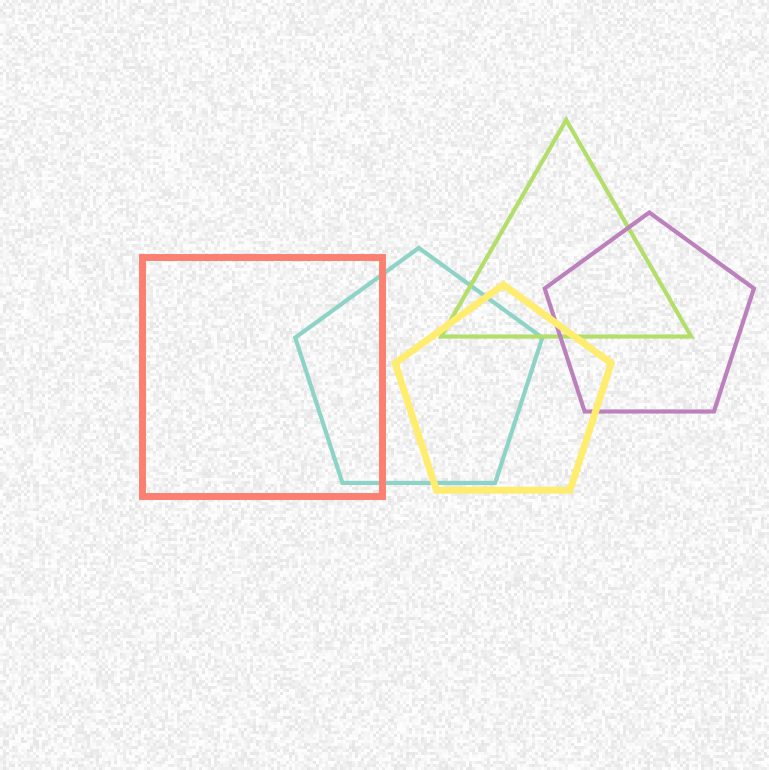[{"shape": "pentagon", "thickness": 1.5, "radius": 0.84, "center": [0.544, 0.509]}, {"shape": "square", "thickness": 2.5, "radius": 0.78, "center": [0.34, 0.511]}, {"shape": "triangle", "thickness": 1.5, "radius": 0.94, "center": [0.735, 0.657]}, {"shape": "pentagon", "thickness": 1.5, "radius": 0.71, "center": [0.843, 0.581]}, {"shape": "pentagon", "thickness": 2.5, "radius": 0.74, "center": [0.654, 0.483]}]